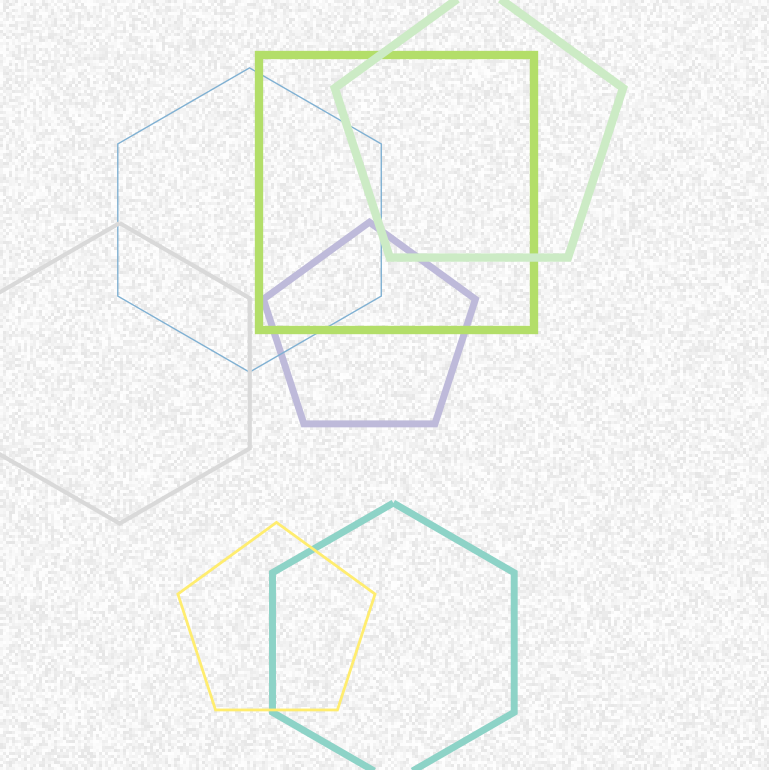[{"shape": "hexagon", "thickness": 2.5, "radius": 0.91, "center": [0.511, 0.166]}, {"shape": "pentagon", "thickness": 2.5, "radius": 0.72, "center": [0.48, 0.567]}, {"shape": "hexagon", "thickness": 0.5, "radius": 0.99, "center": [0.324, 0.714]}, {"shape": "square", "thickness": 3, "radius": 0.89, "center": [0.515, 0.75]}, {"shape": "hexagon", "thickness": 1.5, "radius": 0.98, "center": [0.155, 0.515]}, {"shape": "pentagon", "thickness": 3, "radius": 0.98, "center": [0.622, 0.825]}, {"shape": "pentagon", "thickness": 1, "radius": 0.67, "center": [0.359, 0.187]}]